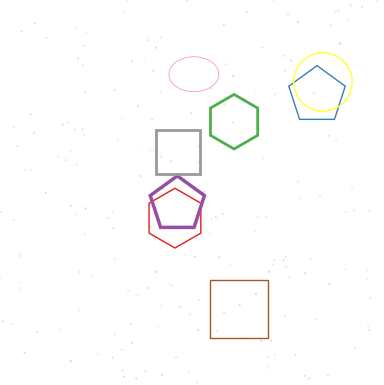[{"shape": "hexagon", "thickness": 1, "radius": 0.39, "center": [0.454, 0.433]}, {"shape": "pentagon", "thickness": 1, "radius": 0.39, "center": [0.823, 0.752]}, {"shape": "hexagon", "thickness": 2, "radius": 0.35, "center": [0.608, 0.684]}, {"shape": "pentagon", "thickness": 2.5, "radius": 0.37, "center": [0.461, 0.469]}, {"shape": "circle", "thickness": 1, "radius": 0.38, "center": [0.839, 0.787]}, {"shape": "square", "thickness": 1, "radius": 0.38, "center": [0.621, 0.198]}, {"shape": "oval", "thickness": 0.5, "radius": 0.32, "center": [0.504, 0.807]}, {"shape": "square", "thickness": 2, "radius": 0.29, "center": [0.462, 0.605]}]